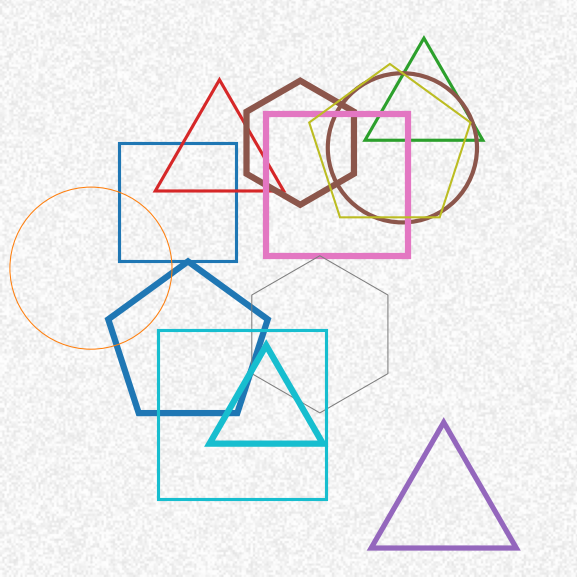[{"shape": "pentagon", "thickness": 3, "radius": 0.73, "center": [0.326, 0.401]}, {"shape": "square", "thickness": 1.5, "radius": 0.51, "center": [0.307, 0.649]}, {"shape": "circle", "thickness": 0.5, "radius": 0.7, "center": [0.157, 0.535]}, {"shape": "triangle", "thickness": 1.5, "radius": 0.59, "center": [0.734, 0.815]}, {"shape": "triangle", "thickness": 1.5, "radius": 0.64, "center": [0.38, 0.733]}, {"shape": "triangle", "thickness": 2.5, "radius": 0.73, "center": [0.768, 0.123]}, {"shape": "circle", "thickness": 2, "radius": 0.65, "center": [0.697, 0.743]}, {"shape": "hexagon", "thickness": 3, "radius": 0.54, "center": [0.52, 0.752]}, {"shape": "square", "thickness": 3, "radius": 0.62, "center": [0.584, 0.679]}, {"shape": "hexagon", "thickness": 0.5, "radius": 0.68, "center": [0.554, 0.42]}, {"shape": "pentagon", "thickness": 1, "radius": 0.73, "center": [0.675, 0.742]}, {"shape": "square", "thickness": 1.5, "radius": 0.73, "center": [0.419, 0.281]}, {"shape": "triangle", "thickness": 3, "radius": 0.57, "center": [0.461, 0.288]}]